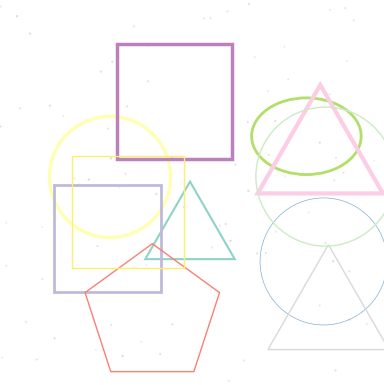[{"shape": "triangle", "thickness": 1.5, "radius": 0.67, "center": [0.494, 0.394]}, {"shape": "circle", "thickness": 2.5, "radius": 0.79, "center": [0.286, 0.54]}, {"shape": "square", "thickness": 2, "radius": 0.69, "center": [0.28, 0.381]}, {"shape": "pentagon", "thickness": 1, "radius": 0.92, "center": [0.396, 0.183]}, {"shape": "circle", "thickness": 0.5, "radius": 0.83, "center": [0.84, 0.321]}, {"shape": "oval", "thickness": 2, "radius": 0.71, "center": [0.796, 0.646]}, {"shape": "triangle", "thickness": 3, "radius": 0.94, "center": [0.832, 0.592]}, {"shape": "triangle", "thickness": 1, "radius": 0.91, "center": [0.853, 0.183]}, {"shape": "square", "thickness": 2.5, "radius": 0.75, "center": [0.454, 0.735]}, {"shape": "circle", "thickness": 1, "radius": 0.9, "center": [0.845, 0.541]}, {"shape": "square", "thickness": 1, "radius": 0.73, "center": [0.332, 0.45]}]